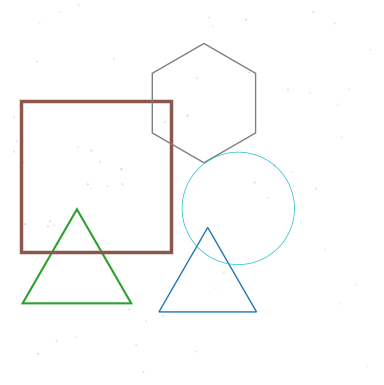[{"shape": "triangle", "thickness": 1, "radius": 0.73, "center": [0.54, 0.263]}, {"shape": "triangle", "thickness": 1.5, "radius": 0.81, "center": [0.2, 0.294]}, {"shape": "square", "thickness": 2.5, "radius": 0.98, "center": [0.25, 0.541]}, {"shape": "hexagon", "thickness": 1, "radius": 0.77, "center": [0.53, 0.732]}, {"shape": "circle", "thickness": 0.5, "radius": 0.73, "center": [0.619, 0.459]}]